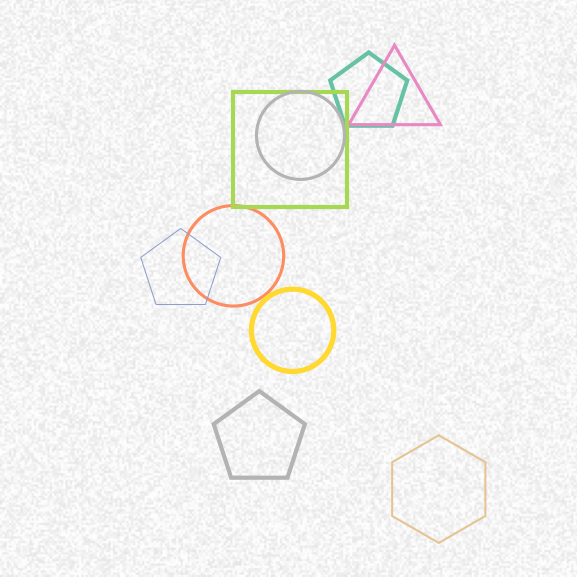[{"shape": "pentagon", "thickness": 2, "radius": 0.35, "center": [0.638, 0.838]}, {"shape": "circle", "thickness": 1.5, "radius": 0.43, "center": [0.404, 0.556]}, {"shape": "pentagon", "thickness": 0.5, "radius": 0.36, "center": [0.313, 0.531]}, {"shape": "triangle", "thickness": 1.5, "radius": 0.46, "center": [0.683, 0.829]}, {"shape": "square", "thickness": 2, "radius": 0.5, "center": [0.502, 0.741]}, {"shape": "circle", "thickness": 2.5, "radius": 0.36, "center": [0.507, 0.427]}, {"shape": "hexagon", "thickness": 1, "radius": 0.47, "center": [0.76, 0.152]}, {"shape": "circle", "thickness": 1.5, "radius": 0.38, "center": [0.52, 0.765]}, {"shape": "pentagon", "thickness": 2, "radius": 0.41, "center": [0.449, 0.239]}]